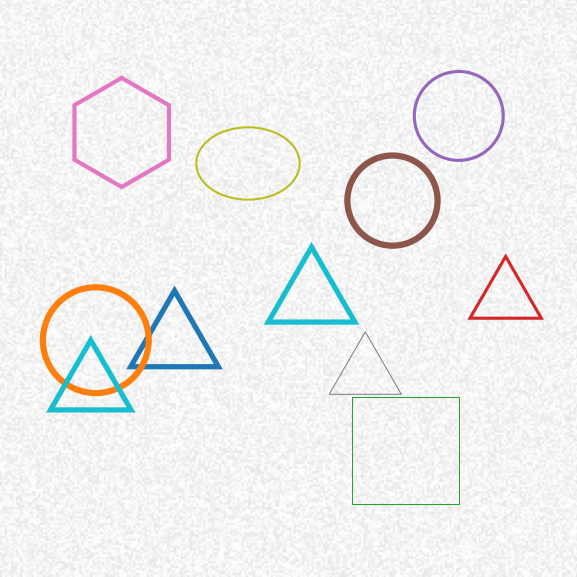[{"shape": "triangle", "thickness": 2.5, "radius": 0.44, "center": [0.302, 0.408]}, {"shape": "circle", "thickness": 3, "radius": 0.46, "center": [0.166, 0.41]}, {"shape": "square", "thickness": 0.5, "radius": 0.46, "center": [0.702, 0.22]}, {"shape": "triangle", "thickness": 1.5, "radius": 0.36, "center": [0.876, 0.484]}, {"shape": "circle", "thickness": 1.5, "radius": 0.38, "center": [0.794, 0.798]}, {"shape": "circle", "thickness": 3, "radius": 0.39, "center": [0.68, 0.652]}, {"shape": "hexagon", "thickness": 2, "radius": 0.47, "center": [0.211, 0.77]}, {"shape": "triangle", "thickness": 0.5, "radius": 0.36, "center": [0.633, 0.352]}, {"shape": "oval", "thickness": 1, "radius": 0.45, "center": [0.429, 0.716]}, {"shape": "triangle", "thickness": 2.5, "radius": 0.43, "center": [0.539, 0.485]}, {"shape": "triangle", "thickness": 2.5, "radius": 0.4, "center": [0.157, 0.33]}]